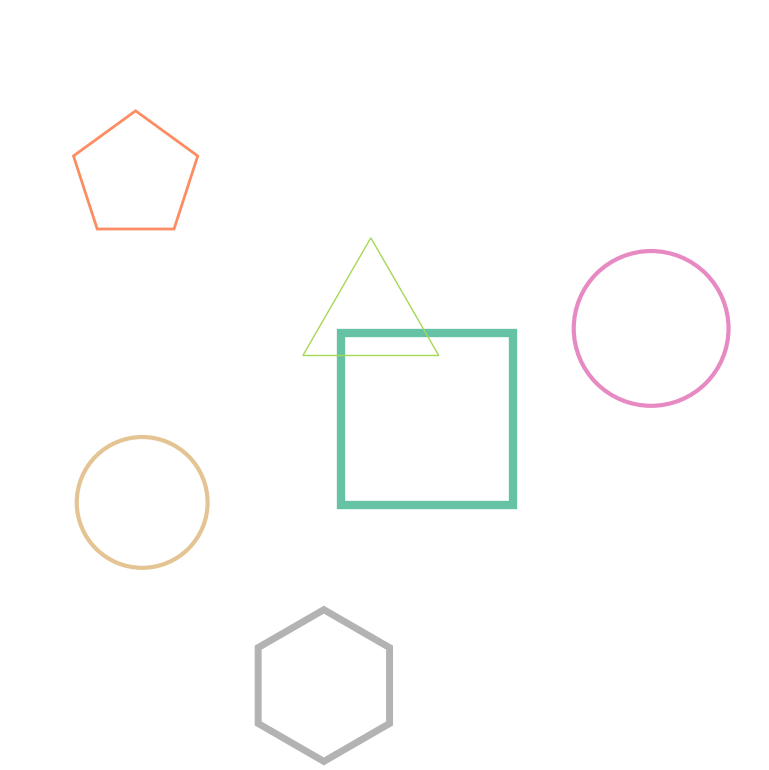[{"shape": "square", "thickness": 3, "radius": 0.56, "center": [0.555, 0.456]}, {"shape": "pentagon", "thickness": 1, "radius": 0.42, "center": [0.176, 0.771]}, {"shape": "circle", "thickness": 1.5, "radius": 0.5, "center": [0.846, 0.573]}, {"shape": "triangle", "thickness": 0.5, "radius": 0.51, "center": [0.482, 0.589]}, {"shape": "circle", "thickness": 1.5, "radius": 0.42, "center": [0.185, 0.348]}, {"shape": "hexagon", "thickness": 2.5, "radius": 0.49, "center": [0.421, 0.11]}]